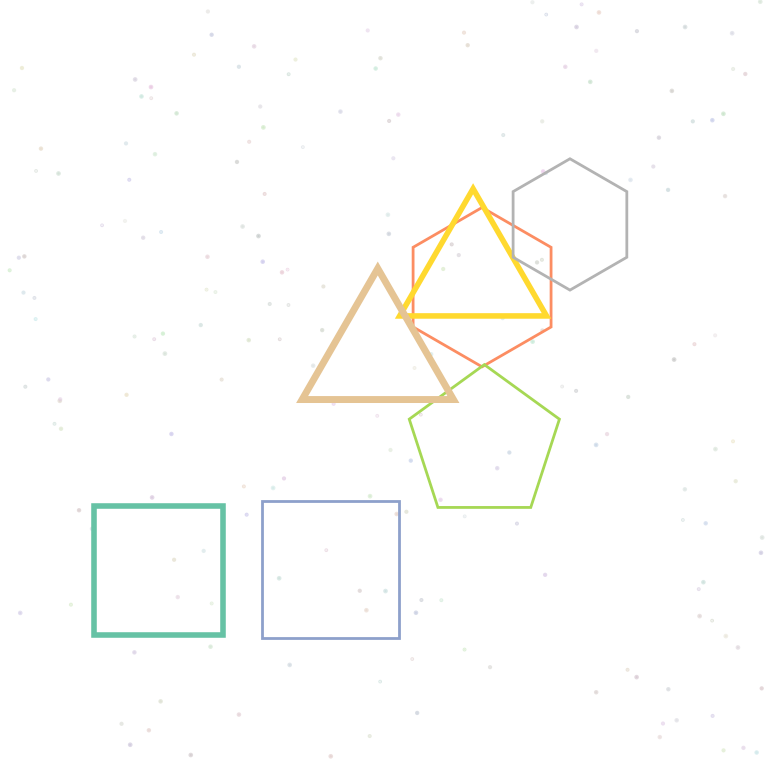[{"shape": "square", "thickness": 2, "radius": 0.42, "center": [0.206, 0.259]}, {"shape": "hexagon", "thickness": 1, "radius": 0.52, "center": [0.626, 0.627]}, {"shape": "square", "thickness": 1, "radius": 0.44, "center": [0.429, 0.26]}, {"shape": "pentagon", "thickness": 1, "radius": 0.51, "center": [0.629, 0.424]}, {"shape": "triangle", "thickness": 2, "radius": 0.55, "center": [0.614, 0.645]}, {"shape": "triangle", "thickness": 2.5, "radius": 0.57, "center": [0.491, 0.538]}, {"shape": "hexagon", "thickness": 1, "radius": 0.43, "center": [0.74, 0.709]}]